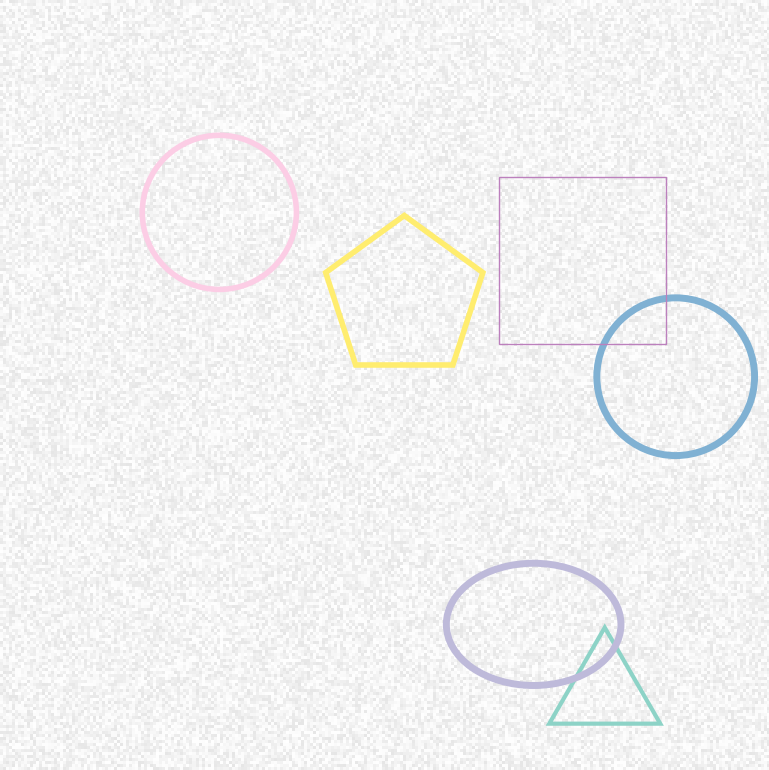[{"shape": "triangle", "thickness": 1.5, "radius": 0.42, "center": [0.785, 0.102]}, {"shape": "oval", "thickness": 2.5, "radius": 0.57, "center": [0.693, 0.189]}, {"shape": "circle", "thickness": 2.5, "radius": 0.51, "center": [0.878, 0.511]}, {"shape": "circle", "thickness": 2, "radius": 0.5, "center": [0.285, 0.724]}, {"shape": "square", "thickness": 0.5, "radius": 0.54, "center": [0.756, 0.662]}, {"shape": "pentagon", "thickness": 2, "radius": 0.54, "center": [0.525, 0.613]}]